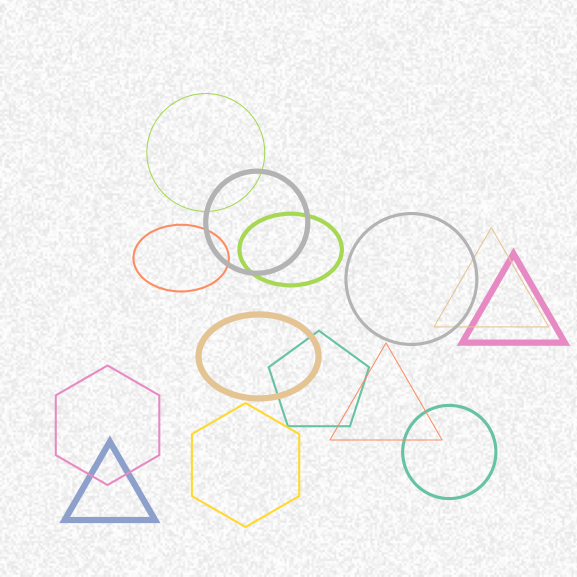[{"shape": "circle", "thickness": 1.5, "radius": 0.4, "center": [0.778, 0.216]}, {"shape": "pentagon", "thickness": 1, "radius": 0.46, "center": [0.552, 0.335]}, {"shape": "oval", "thickness": 1, "radius": 0.41, "center": [0.314, 0.552]}, {"shape": "triangle", "thickness": 0.5, "radius": 0.56, "center": [0.668, 0.293]}, {"shape": "triangle", "thickness": 3, "radius": 0.45, "center": [0.19, 0.144]}, {"shape": "triangle", "thickness": 3, "radius": 0.51, "center": [0.889, 0.457]}, {"shape": "hexagon", "thickness": 1, "radius": 0.52, "center": [0.186, 0.263]}, {"shape": "circle", "thickness": 0.5, "radius": 0.51, "center": [0.356, 0.735]}, {"shape": "oval", "thickness": 2, "radius": 0.44, "center": [0.503, 0.567]}, {"shape": "hexagon", "thickness": 1, "radius": 0.54, "center": [0.425, 0.194]}, {"shape": "oval", "thickness": 3, "radius": 0.52, "center": [0.448, 0.382]}, {"shape": "triangle", "thickness": 0.5, "radius": 0.57, "center": [0.851, 0.49]}, {"shape": "circle", "thickness": 1.5, "radius": 0.57, "center": [0.712, 0.516]}, {"shape": "circle", "thickness": 2.5, "radius": 0.44, "center": [0.445, 0.614]}]